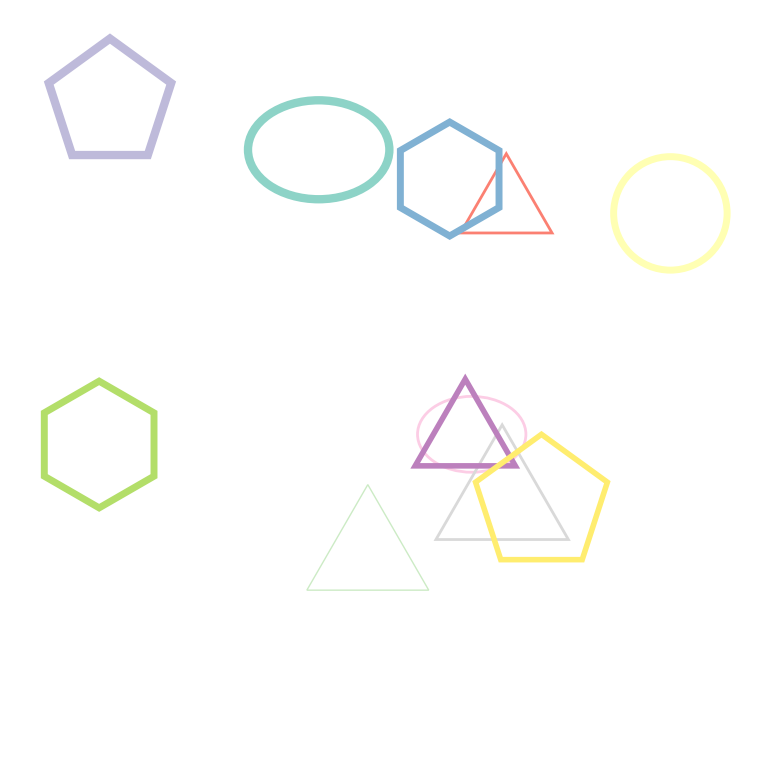[{"shape": "oval", "thickness": 3, "radius": 0.46, "center": [0.414, 0.805]}, {"shape": "circle", "thickness": 2.5, "radius": 0.37, "center": [0.871, 0.723]}, {"shape": "pentagon", "thickness": 3, "radius": 0.42, "center": [0.143, 0.866]}, {"shape": "triangle", "thickness": 1, "radius": 0.34, "center": [0.658, 0.732]}, {"shape": "hexagon", "thickness": 2.5, "radius": 0.37, "center": [0.584, 0.767]}, {"shape": "hexagon", "thickness": 2.5, "radius": 0.41, "center": [0.129, 0.423]}, {"shape": "oval", "thickness": 1, "radius": 0.35, "center": [0.613, 0.436]}, {"shape": "triangle", "thickness": 1, "radius": 0.5, "center": [0.652, 0.349]}, {"shape": "triangle", "thickness": 2, "radius": 0.38, "center": [0.604, 0.433]}, {"shape": "triangle", "thickness": 0.5, "radius": 0.46, "center": [0.478, 0.279]}, {"shape": "pentagon", "thickness": 2, "radius": 0.45, "center": [0.703, 0.346]}]